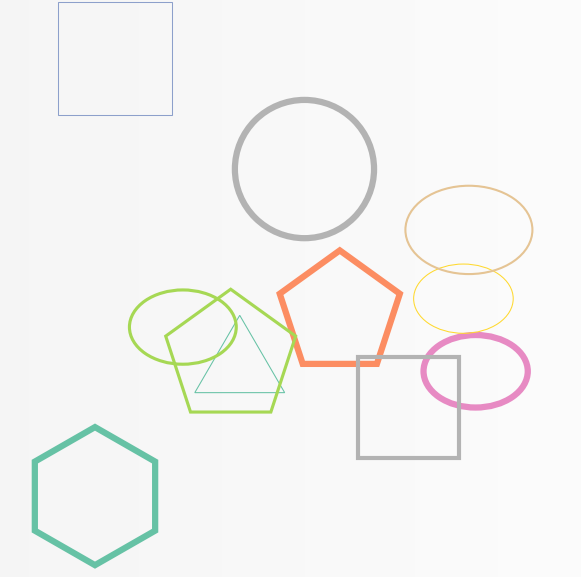[{"shape": "hexagon", "thickness": 3, "radius": 0.6, "center": [0.163, 0.14]}, {"shape": "triangle", "thickness": 0.5, "radius": 0.45, "center": [0.412, 0.364]}, {"shape": "pentagon", "thickness": 3, "radius": 0.54, "center": [0.585, 0.457]}, {"shape": "square", "thickness": 0.5, "radius": 0.49, "center": [0.198, 0.898]}, {"shape": "oval", "thickness": 3, "radius": 0.45, "center": [0.818, 0.356]}, {"shape": "oval", "thickness": 1.5, "radius": 0.46, "center": [0.315, 0.433]}, {"shape": "pentagon", "thickness": 1.5, "radius": 0.59, "center": [0.397, 0.381]}, {"shape": "oval", "thickness": 0.5, "radius": 0.43, "center": [0.797, 0.482]}, {"shape": "oval", "thickness": 1, "radius": 0.55, "center": [0.807, 0.601]}, {"shape": "circle", "thickness": 3, "radius": 0.6, "center": [0.524, 0.706]}, {"shape": "square", "thickness": 2, "radius": 0.44, "center": [0.703, 0.293]}]